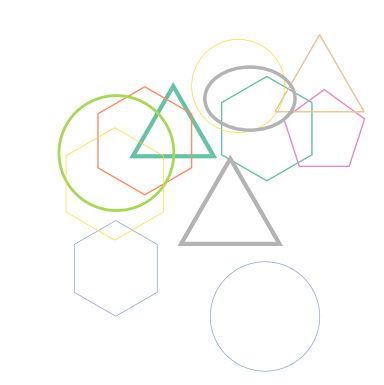[{"shape": "triangle", "thickness": 3, "radius": 0.61, "center": [0.45, 0.655]}, {"shape": "hexagon", "thickness": 1, "radius": 0.68, "center": [0.693, 0.666]}, {"shape": "hexagon", "thickness": 1, "radius": 0.7, "center": [0.376, 0.634]}, {"shape": "hexagon", "thickness": 0.5, "radius": 0.62, "center": [0.301, 0.303]}, {"shape": "circle", "thickness": 0.5, "radius": 0.71, "center": [0.688, 0.178]}, {"shape": "pentagon", "thickness": 1, "radius": 0.55, "center": [0.842, 0.657]}, {"shape": "circle", "thickness": 2, "radius": 0.75, "center": [0.302, 0.602]}, {"shape": "circle", "thickness": 0.5, "radius": 0.61, "center": [0.619, 0.776]}, {"shape": "hexagon", "thickness": 0.5, "radius": 0.73, "center": [0.298, 0.522]}, {"shape": "triangle", "thickness": 1, "radius": 0.67, "center": [0.83, 0.777]}, {"shape": "oval", "thickness": 2.5, "radius": 0.59, "center": [0.649, 0.744]}, {"shape": "triangle", "thickness": 3, "radius": 0.74, "center": [0.598, 0.44]}]